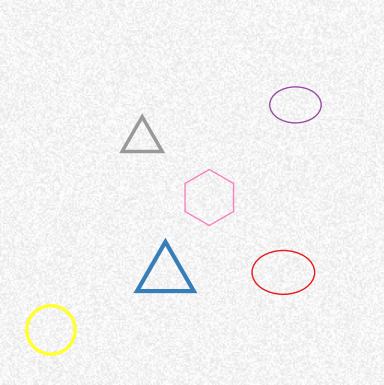[{"shape": "oval", "thickness": 1, "radius": 0.41, "center": [0.736, 0.292]}, {"shape": "triangle", "thickness": 3, "radius": 0.43, "center": [0.43, 0.287]}, {"shape": "oval", "thickness": 1, "radius": 0.33, "center": [0.767, 0.728]}, {"shape": "circle", "thickness": 2.5, "radius": 0.31, "center": [0.132, 0.143]}, {"shape": "hexagon", "thickness": 1, "radius": 0.36, "center": [0.544, 0.487]}, {"shape": "triangle", "thickness": 2.5, "radius": 0.3, "center": [0.369, 0.637]}]